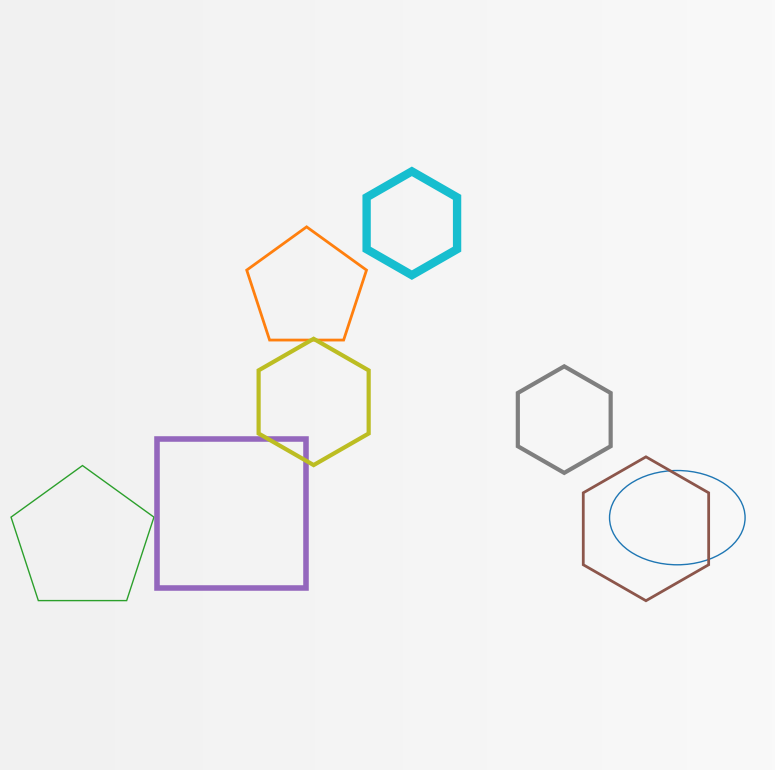[{"shape": "oval", "thickness": 0.5, "radius": 0.44, "center": [0.874, 0.328]}, {"shape": "pentagon", "thickness": 1, "radius": 0.41, "center": [0.396, 0.624]}, {"shape": "pentagon", "thickness": 0.5, "radius": 0.48, "center": [0.106, 0.298]}, {"shape": "square", "thickness": 2, "radius": 0.48, "center": [0.299, 0.333]}, {"shape": "hexagon", "thickness": 1, "radius": 0.47, "center": [0.834, 0.313]}, {"shape": "hexagon", "thickness": 1.5, "radius": 0.35, "center": [0.728, 0.455]}, {"shape": "hexagon", "thickness": 1.5, "radius": 0.41, "center": [0.405, 0.478]}, {"shape": "hexagon", "thickness": 3, "radius": 0.34, "center": [0.531, 0.71]}]